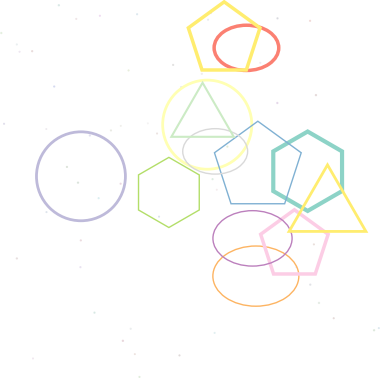[{"shape": "hexagon", "thickness": 3, "radius": 0.52, "center": [0.799, 0.555]}, {"shape": "circle", "thickness": 2, "radius": 0.58, "center": [0.538, 0.676]}, {"shape": "circle", "thickness": 2, "radius": 0.58, "center": [0.21, 0.542]}, {"shape": "oval", "thickness": 2.5, "radius": 0.42, "center": [0.64, 0.876]}, {"shape": "pentagon", "thickness": 1, "radius": 0.59, "center": [0.67, 0.567]}, {"shape": "oval", "thickness": 1, "radius": 0.56, "center": [0.665, 0.283]}, {"shape": "hexagon", "thickness": 1, "radius": 0.46, "center": [0.439, 0.5]}, {"shape": "pentagon", "thickness": 2.5, "radius": 0.46, "center": [0.765, 0.363]}, {"shape": "oval", "thickness": 1, "radius": 0.42, "center": [0.559, 0.607]}, {"shape": "oval", "thickness": 1, "radius": 0.51, "center": [0.656, 0.381]}, {"shape": "triangle", "thickness": 1.5, "radius": 0.47, "center": [0.526, 0.691]}, {"shape": "triangle", "thickness": 2, "radius": 0.58, "center": [0.851, 0.457]}, {"shape": "pentagon", "thickness": 2.5, "radius": 0.49, "center": [0.582, 0.897]}]